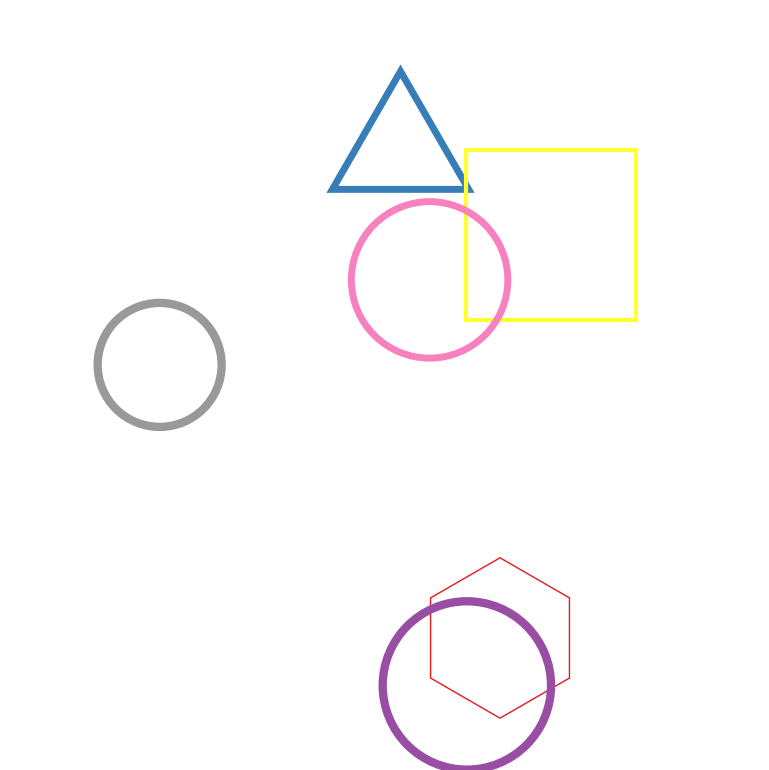[{"shape": "hexagon", "thickness": 0.5, "radius": 0.52, "center": [0.649, 0.171]}, {"shape": "triangle", "thickness": 2.5, "radius": 0.51, "center": [0.52, 0.805]}, {"shape": "circle", "thickness": 3, "radius": 0.55, "center": [0.606, 0.11]}, {"shape": "square", "thickness": 1.5, "radius": 0.55, "center": [0.715, 0.695]}, {"shape": "circle", "thickness": 2.5, "radius": 0.51, "center": [0.558, 0.637]}, {"shape": "circle", "thickness": 3, "radius": 0.4, "center": [0.207, 0.526]}]